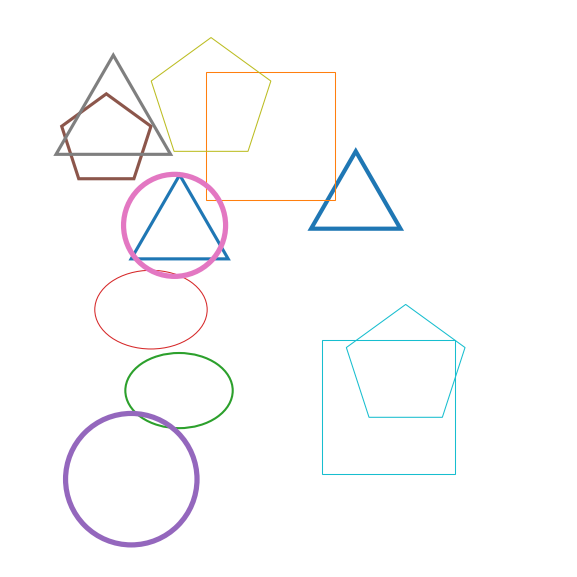[{"shape": "triangle", "thickness": 1.5, "radius": 0.48, "center": [0.311, 0.599]}, {"shape": "triangle", "thickness": 2, "radius": 0.45, "center": [0.616, 0.648]}, {"shape": "square", "thickness": 0.5, "radius": 0.55, "center": [0.468, 0.764]}, {"shape": "oval", "thickness": 1, "radius": 0.46, "center": [0.31, 0.323]}, {"shape": "oval", "thickness": 0.5, "radius": 0.49, "center": [0.261, 0.463]}, {"shape": "circle", "thickness": 2.5, "radius": 0.57, "center": [0.227, 0.169]}, {"shape": "pentagon", "thickness": 1.5, "radius": 0.41, "center": [0.184, 0.755]}, {"shape": "circle", "thickness": 2.5, "radius": 0.44, "center": [0.302, 0.609]}, {"shape": "triangle", "thickness": 1.5, "radius": 0.57, "center": [0.196, 0.789]}, {"shape": "pentagon", "thickness": 0.5, "radius": 0.54, "center": [0.365, 0.825]}, {"shape": "pentagon", "thickness": 0.5, "radius": 0.54, "center": [0.702, 0.364]}, {"shape": "square", "thickness": 0.5, "radius": 0.58, "center": [0.673, 0.294]}]